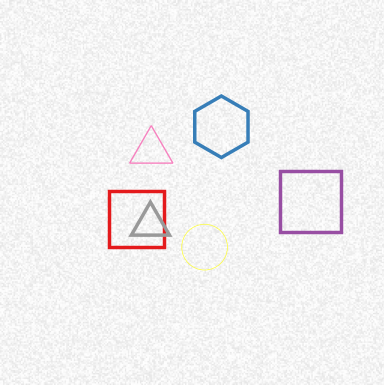[{"shape": "square", "thickness": 2.5, "radius": 0.36, "center": [0.355, 0.432]}, {"shape": "hexagon", "thickness": 2.5, "radius": 0.4, "center": [0.575, 0.671]}, {"shape": "square", "thickness": 2.5, "radius": 0.39, "center": [0.806, 0.477]}, {"shape": "circle", "thickness": 0.5, "radius": 0.3, "center": [0.531, 0.358]}, {"shape": "triangle", "thickness": 1, "radius": 0.32, "center": [0.393, 0.609]}, {"shape": "triangle", "thickness": 2.5, "radius": 0.29, "center": [0.391, 0.418]}]